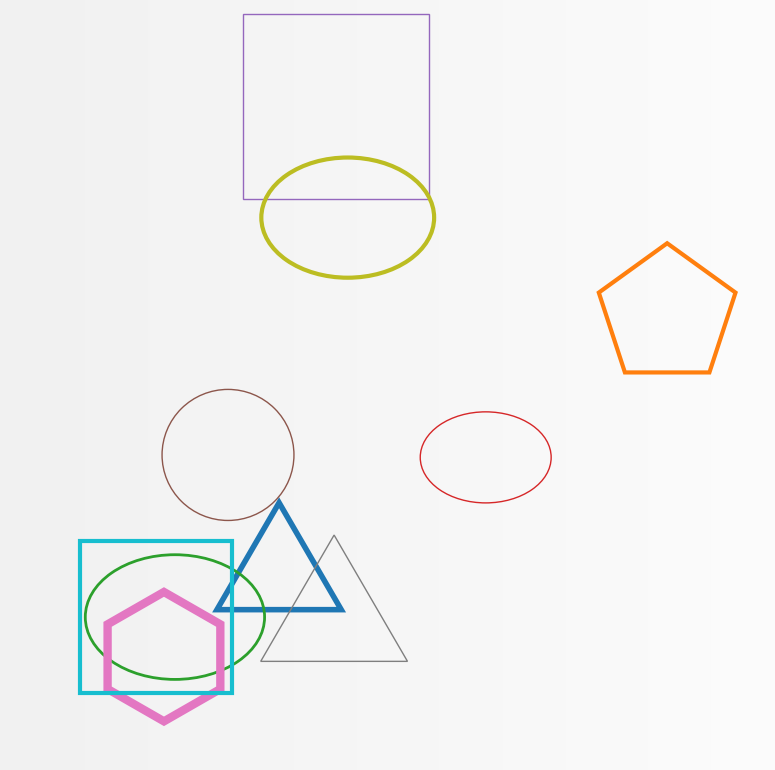[{"shape": "triangle", "thickness": 2, "radius": 0.46, "center": [0.36, 0.255]}, {"shape": "pentagon", "thickness": 1.5, "radius": 0.46, "center": [0.861, 0.591]}, {"shape": "oval", "thickness": 1, "radius": 0.58, "center": [0.226, 0.199]}, {"shape": "oval", "thickness": 0.5, "radius": 0.42, "center": [0.627, 0.406]}, {"shape": "square", "thickness": 0.5, "radius": 0.6, "center": [0.433, 0.862]}, {"shape": "circle", "thickness": 0.5, "radius": 0.43, "center": [0.294, 0.409]}, {"shape": "hexagon", "thickness": 3, "radius": 0.42, "center": [0.212, 0.147]}, {"shape": "triangle", "thickness": 0.5, "radius": 0.55, "center": [0.431, 0.196]}, {"shape": "oval", "thickness": 1.5, "radius": 0.56, "center": [0.449, 0.717]}, {"shape": "square", "thickness": 1.5, "radius": 0.49, "center": [0.201, 0.199]}]